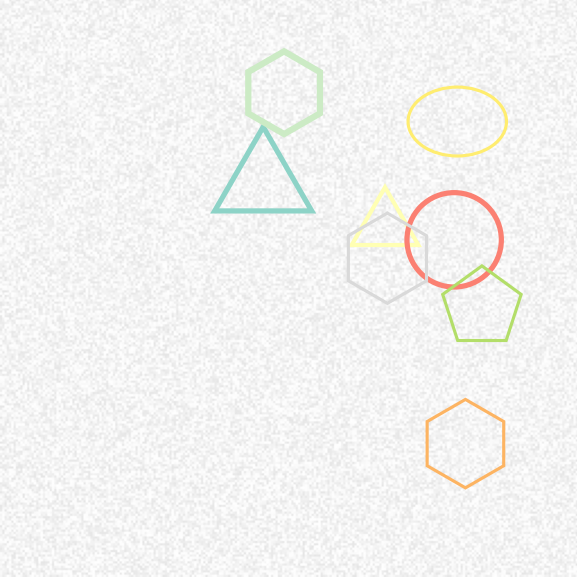[{"shape": "triangle", "thickness": 2.5, "radius": 0.48, "center": [0.456, 0.682]}, {"shape": "triangle", "thickness": 2, "radius": 0.33, "center": [0.667, 0.608]}, {"shape": "circle", "thickness": 2.5, "radius": 0.41, "center": [0.786, 0.584]}, {"shape": "hexagon", "thickness": 1.5, "radius": 0.38, "center": [0.806, 0.231]}, {"shape": "pentagon", "thickness": 1.5, "radius": 0.36, "center": [0.834, 0.467]}, {"shape": "hexagon", "thickness": 1.5, "radius": 0.39, "center": [0.671, 0.552]}, {"shape": "hexagon", "thickness": 3, "radius": 0.36, "center": [0.492, 0.839]}, {"shape": "oval", "thickness": 1.5, "radius": 0.43, "center": [0.792, 0.789]}]